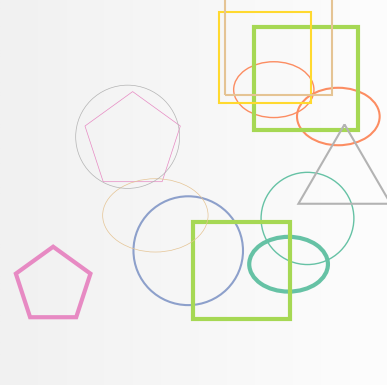[{"shape": "circle", "thickness": 1, "radius": 0.6, "center": [0.793, 0.433]}, {"shape": "oval", "thickness": 3, "radius": 0.51, "center": [0.745, 0.314]}, {"shape": "oval", "thickness": 1.5, "radius": 0.53, "center": [0.873, 0.697]}, {"shape": "oval", "thickness": 1, "radius": 0.52, "center": [0.707, 0.767]}, {"shape": "circle", "thickness": 1.5, "radius": 0.71, "center": [0.486, 0.349]}, {"shape": "pentagon", "thickness": 0.5, "radius": 0.65, "center": [0.342, 0.633]}, {"shape": "pentagon", "thickness": 3, "radius": 0.51, "center": [0.137, 0.258]}, {"shape": "square", "thickness": 3, "radius": 0.67, "center": [0.79, 0.796]}, {"shape": "square", "thickness": 3, "radius": 0.63, "center": [0.623, 0.298]}, {"shape": "square", "thickness": 1.5, "radius": 0.59, "center": [0.684, 0.85]}, {"shape": "oval", "thickness": 0.5, "radius": 0.68, "center": [0.401, 0.441]}, {"shape": "square", "thickness": 1.5, "radius": 0.69, "center": [0.719, 0.891]}, {"shape": "triangle", "thickness": 1.5, "radius": 0.69, "center": [0.889, 0.539]}, {"shape": "circle", "thickness": 0.5, "radius": 0.67, "center": [0.329, 0.645]}]